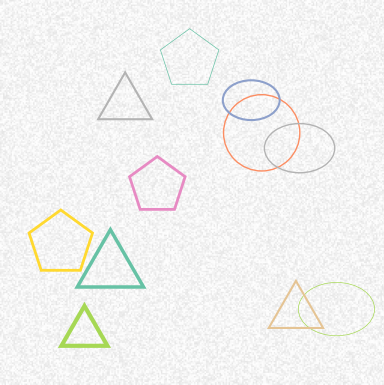[{"shape": "pentagon", "thickness": 0.5, "radius": 0.4, "center": [0.493, 0.846]}, {"shape": "triangle", "thickness": 2.5, "radius": 0.5, "center": [0.287, 0.304]}, {"shape": "circle", "thickness": 1, "radius": 0.5, "center": [0.68, 0.655]}, {"shape": "oval", "thickness": 1.5, "radius": 0.37, "center": [0.653, 0.74]}, {"shape": "pentagon", "thickness": 2, "radius": 0.38, "center": [0.409, 0.518]}, {"shape": "triangle", "thickness": 3, "radius": 0.35, "center": [0.219, 0.136]}, {"shape": "oval", "thickness": 0.5, "radius": 0.49, "center": [0.874, 0.197]}, {"shape": "pentagon", "thickness": 2, "radius": 0.43, "center": [0.158, 0.368]}, {"shape": "triangle", "thickness": 1.5, "radius": 0.41, "center": [0.769, 0.189]}, {"shape": "triangle", "thickness": 1.5, "radius": 0.41, "center": [0.325, 0.731]}, {"shape": "oval", "thickness": 1, "radius": 0.46, "center": [0.778, 0.615]}]